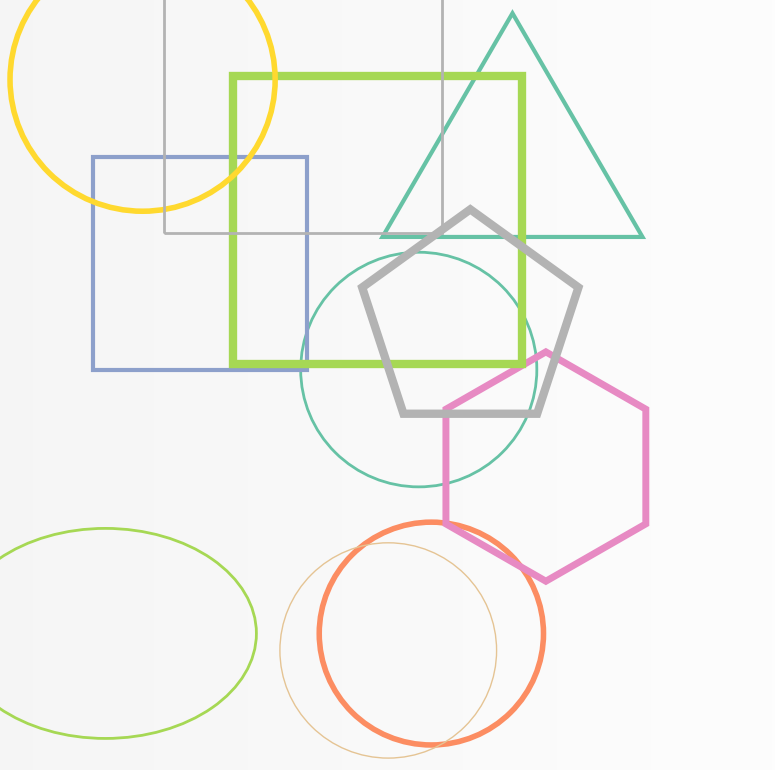[{"shape": "circle", "thickness": 1, "radius": 0.76, "center": [0.54, 0.52]}, {"shape": "triangle", "thickness": 1.5, "radius": 0.97, "center": [0.661, 0.789]}, {"shape": "circle", "thickness": 2, "radius": 0.72, "center": [0.557, 0.177]}, {"shape": "square", "thickness": 1.5, "radius": 0.69, "center": [0.258, 0.657]}, {"shape": "hexagon", "thickness": 2.5, "radius": 0.74, "center": [0.704, 0.394]}, {"shape": "oval", "thickness": 1, "radius": 0.97, "center": [0.136, 0.177]}, {"shape": "square", "thickness": 3, "radius": 0.93, "center": [0.487, 0.714]}, {"shape": "circle", "thickness": 2, "radius": 0.86, "center": [0.184, 0.897]}, {"shape": "circle", "thickness": 0.5, "radius": 0.7, "center": [0.501, 0.155]}, {"shape": "pentagon", "thickness": 3, "radius": 0.73, "center": [0.607, 0.581]}, {"shape": "square", "thickness": 1, "radius": 0.9, "center": [0.391, 0.877]}]